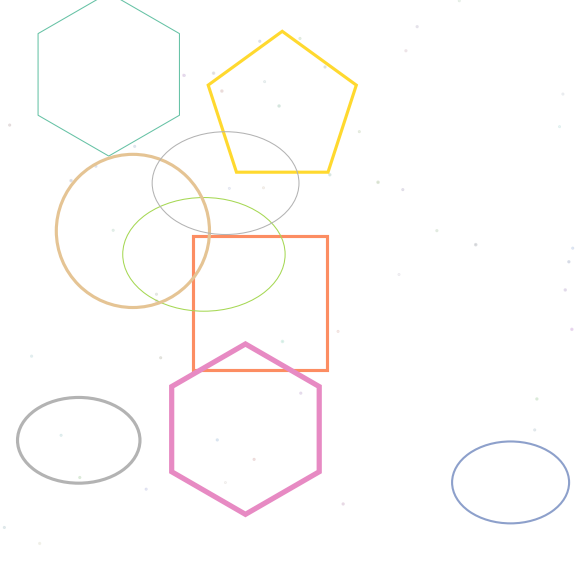[{"shape": "hexagon", "thickness": 0.5, "radius": 0.71, "center": [0.188, 0.87]}, {"shape": "square", "thickness": 1.5, "radius": 0.58, "center": [0.45, 0.474]}, {"shape": "oval", "thickness": 1, "radius": 0.51, "center": [0.884, 0.164]}, {"shape": "hexagon", "thickness": 2.5, "radius": 0.74, "center": [0.425, 0.256]}, {"shape": "oval", "thickness": 0.5, "radius": 0.7, "center": [0.353, 0.559]}, {"shape": "pentagon", "thickness": 1.5, "radius": 0.67, "center": [0.489, 0.81]}, {"shape": "circle", "thickness": 1.5, "radius": 0.66, "center": [0.23, 0.599]}, {"shape": "oval", "thickness": 1.5, "radius": 0.53, "center": [0.136, 0.237]}, {"shape": "oval", "thickness": 0.5, "radius": 0.64, "center": [0.391, 0.682]}]